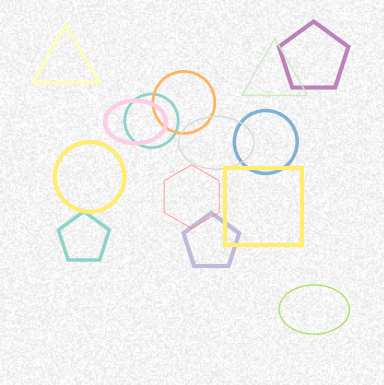[{"shape": "circle", "thickness": 2, "radius": 0.35, "center": [0.393, 0.686]}, {"shape": "pentagon", "thickness": 2.5, "radius": 0.35, "center": [0.218, 0.381]}, {"shape": "triangle", "thickness": 2, "radius": 0.5, "center": [0.171, 0.835]}, {"shape": "pentagon", "thickness": 3, "radius": 0.38, "center": [0.549, 0.371]}, {"shape": "hexagon", "thickness": 0.5, "radius": 0.41, "center": [0.498, 0.489]}, {"shape": "circle", "thickness": 2.5, "radius": 0.41, "center": [0.69, 0.631]}, {"shape": "circle", "thickness": 2, "radius": 0.4, "center": [0.478, 0.734]}, {"shape": "oval", "thickness": 1, "radius": 0.46, "center": [0.816, 0.196]}, {"shape": "oval", "thickness": 3, "radius": 0.4, "center": [0.352, 0.683]}, {"shape": "oval", "thickness": 1, "radius": 0.49, "center": [0.562, 0.629]}, {"shape": "pentagon", "thickness": 3, "radius": 0.47, "center": [0.815, 0.849]}, {"shape": "triangle", "thickness": 1, "radius": 0.49, "center": [0.714, 0.801]}, {"shape": "square", "thickness": 3, "radius": 0.5, "center": [0.684, 0.464]}, {"shape": "circle", "thickness": 3, "radius": 0.45, "center": [0.233, 0.54]}]